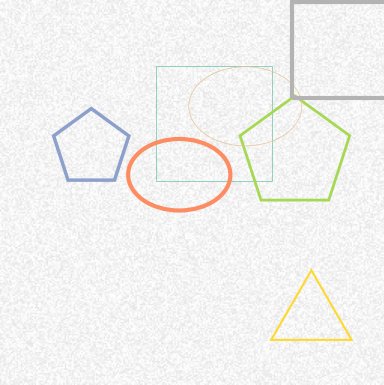[{"shape": "square", "thickness": 0.5, "radius": 0.75, "center": [0.556, 0.679]}, {"shape": "oval", "thickness": 3, "radius": 0.66, "center": [0.466, 0.546]}, {"shape": "pentagon", "thickness": 2.5, "radius": 0.51, "center": [0.237, 0.615]}, {"shape": "pentagon", "thickness": 2, "radius": 0.75, "center": [0.766, 0.601]}, {"shape": "triangle", "thickness": 1.5, "radius": 0.6, "center": [0.809, 0.177]}, {"shape": "oval", "thickness": 0.5, "radius": 0.73, "center": [0.637, 0.724]}, {"shape": "square", "thickness": 3, "radius": 0.62, "center": [0.881, 0.87]}]